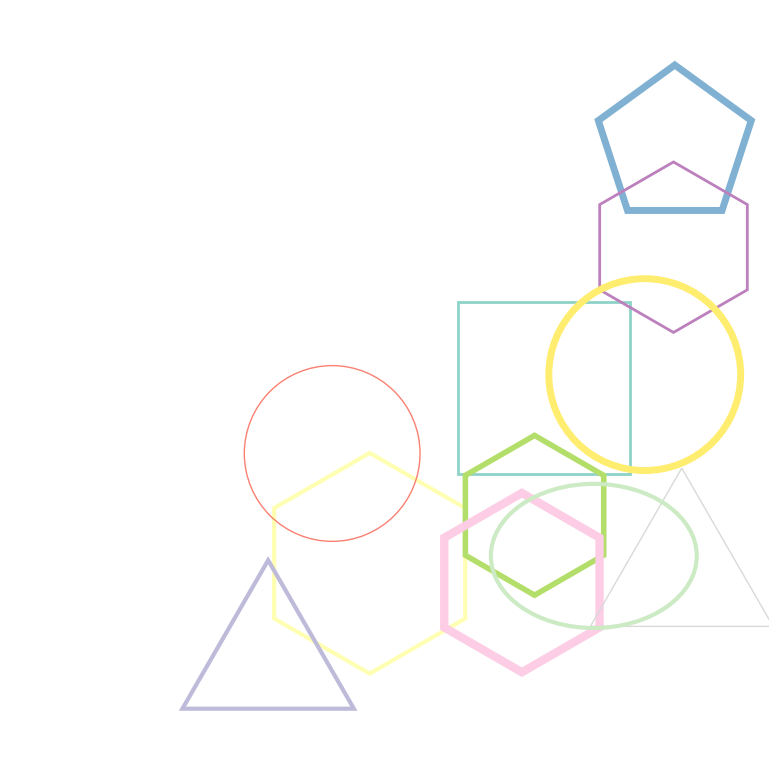[{"shape": "square", "thickness": 1, "radius": 0.56, "center": [0.706, 0.496]}, {"shape": "hexagon", "thickness": 1.5, "radius": 0.72, "center": [0.48, 0.268]}, {"shape": "triangle", "thickness": 1.5, "radius": 0.64, "center": [0.348, 0.144]}, {"shape": "circle", "thickness": 0.5, "radius": 0.57, "center": [0.431, 0.411]}, {"shape": "pentagon", "thickness": 2.5, "radius": 0.52, "center": [0.876, 0.811]}, {"shape": "hexagon", "thickness": 2, "radius": 0.52, "center": [0.694, 0.331]}, {"shape": "hexagon", "thickness": 3, "radius": 0.58, "center": [0.678, 0.243]}, {"shape": "triangle", "thickness": 0.5, "radius": 0.69, "center": [0.885, 0.255]}, {"shape": "hexagon", "thickness": 1, "radius": 0.55, "center": [0.875, 0.679]}, {"shape": "oval", "thickness": 1.5, "radius": 0.67, "center": [0.771, 0.278]}, {"shape": "circle", "thickness": 2.5, "radius": 0.62, "center": [0.837, 0.513]}]